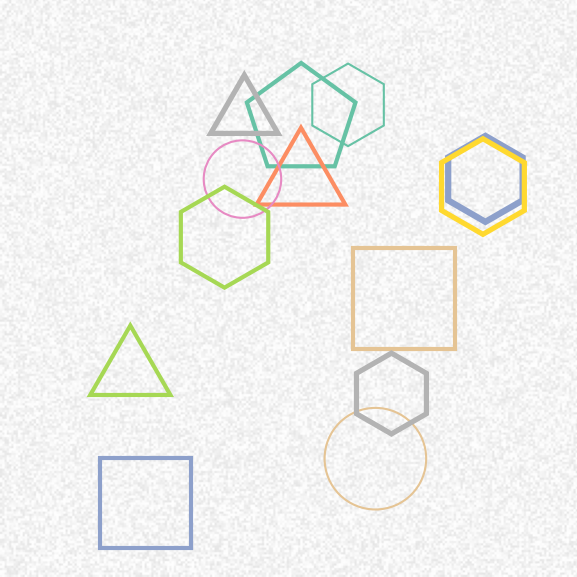[{"shape": "pentagon", "thickness": 2, "radius": 0.49, "center": [0.522, 0.791]}, {"shape": "hexagon", "thickness": 1, "radius": 0.36, "center": [0.603, 0.818]}, {"shape": "triangle", "thickness": 2, "radius": 0.44, "center": [0.521, 0.689]}, {"shape": "hexagon", "thickness": 3, "radius": 0.37, "center": [0.841, 0.689]}, {"shape": "square", "thickness": 2, "radius": 0.39, "center": [0.252, 0.128]}, {"shape": "circle", "thickness": 1, "radius": 0.34, "center": [0.42, 0.689]}, {"shape": "hexagon", "thickness": 2, "radius": 0.44, "center": [0.389, 0.588]}, {"shape": "triangle", "thickness": 2, "radius": 0.4, "center": [0.226, 0.355]}, {"shape": "hexagon", "thickness": 2.5, "radius": 0.41, "center": [0.836, 0.676]}, {"shape": "circle", "thickness": 1, "radius": 0.44, "center": [0.65, 0.205]}, {"shape": "square", "thickness": 2, "radius": 0.44, "center": [0.7, 0.483]}, {"shape": "hexagon", "thickness": 2.5, "radius": 0.35, "center": [0.678, 0.318]}, {"shape": "triangle", "thickness": 2.5, "radius": 0.34, "center": [0.423, 0.802]}]